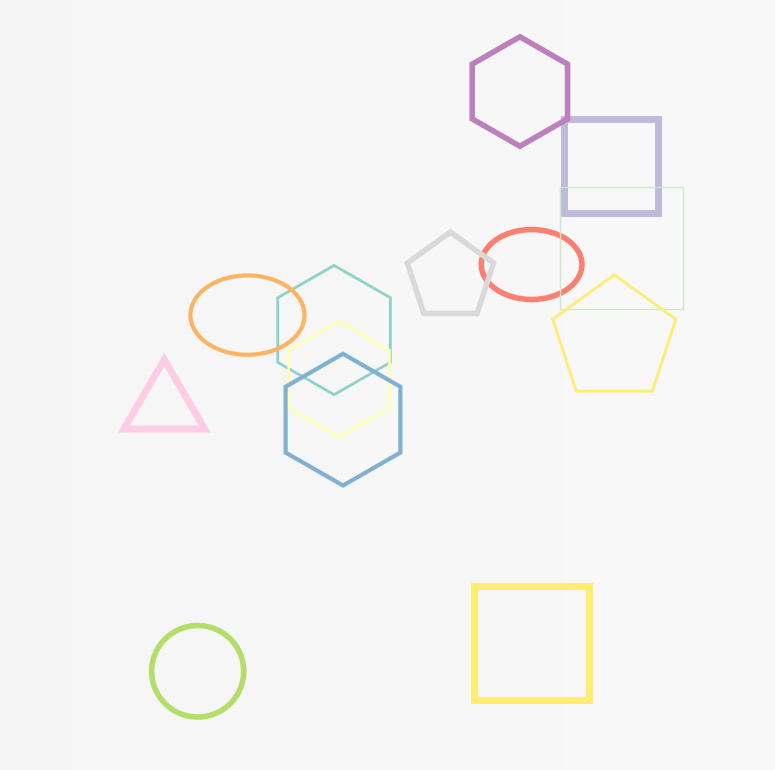[{"shape": "hexagon", "thickness": 1, "radius": 0.42, "center": [0.431, 0.571]}, {"shape": "hexagon", "thickness": 1, "radius": 0.38, "center": [0.437, 0.508]}, {"shape": "square", "thickness": 2.5, "radius": 0.3, "center": [0.788, 0.785]}, {"shape": "oval", "thickness": 2, "radius": 0.32, "center": [0.686, 0.656]}, {"shape": "hexagon", "thickness": 1.5, "radius": 0.43, "center": [0.443, 0.455]}, {"shape": "oval", "thickness": 1.5, "radius": 0.37, "center": [0.319, 0.591]}, {"shape": "circle", "thickness": 2, "radius": 0.3, "center": [0.255, 0.128]}, {"shape": "triangle", "thickness": 2.5, "radius": 0.3, "center": [0.212, 0.473]}, {"shape": "pentagon", "thickness": 2, "radius": 0.29, "center": [0.581, 0.64]}, {"shape": "hexagon", "thickness": 2, "radius": 0.36, "center": [0.671, 0.881]}, {"shape": "square", "thickness": 0.5, "radius": 0.4, "center": [0.802, 0.678]}, {"shape": "pentagon", "thickness": 1, "radius": 0.42, "center": [0.793, 0.56]}, {"shape": "square", "thickness": 2.5, "radius": 0.37, "center": [0.686, 0.165]}]